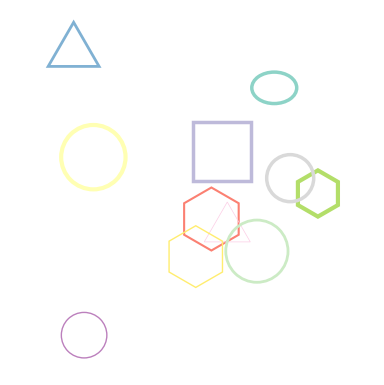[{"shape": "oval", "thickness": 2.5, "radius": 0.29, "center": [0.712, 0.772]}, {"shape": "circle", "thickness": 3, "radius": 0.42, "center": [0.242, 0.592]}, {"shape": "square", "thickness": 2.5, "radius": 0.38, "center": [0.576, 0.607]}, {"shape": "hexagon", "thickness": 1.5, "radius": 0.41, "center": [0.549, 0.431]}, {"shape": "triangle", "thickness": 2, "radius": 0.38, "center": [0.191, 0.866]}, {"shape": "hexagon", "thickness": 3, "radius": 0.3, "center": [0.826, 0.497]}, {"shape": "triangle", "thickness": 0.5, "radius": 0.35, "center": [0.59, 0.406]}, {"shape": "circle", "thickness": 2.5, "radius": 0.31, "center": [0.754, 0.537]}, {"shape": "circle", "thickness": 1, "radius": 0.3, "center": [0.218, 0.129]}, {"shape": "circle", "thickness": 2, "radius": 0.4, "center": [0.667, 0.348]}, {"shape": "hexagon", "thickness": 1, "radius": 0.4, "center": [0.509, 0.334]}]